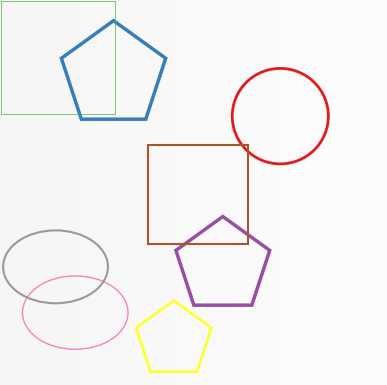[{"shape": "circle", "thickness": 2, "radius": 0.62, "center": [0.723, 0.698]}, {"shape": "pentagon", "thickness": 2.5, "radius": 0.71, "center": [0.293, 0.805]}, {"shape": "square", "thickness": 0.5, "radius": 0.73, "center": [0.151, 0.852]}, {"shape": "pentagon", "thickness": 2.5, "radius": 0.64, "center": [0.575, 0.31]}, {"shape": "pentagon", "thickness": 2, "radius": 0.51, "center": [0.448, 0.117]}, {"shape": "square", "thickness": 1.5, "radius": 0.65, "center": [0.512, 0.494]}, {"shape": "oval", "thickness": 1, "radius": 0.68, "center": [0.194, 0.188]}, {"shape": "oval", "thickness": 1.5, "radius": 0.68, "center": [0.143, 0.307]}]